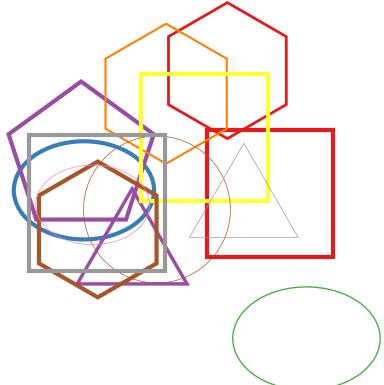[{"shape": "square", "thickness": 3, "radius": 0.82, "center": [0.701, 0.497]}, {"shape": "hexagon", "thickness": 2, "radius": 0.88, "center": [0.591, 0.817]}, {"shape": "oval", "thickness": 3, "radius": 0.91, "center": [0.218, 0.506]}, {"shape": "oval", "thickness": 1, "radius": 0.96, "center": [0.796, 0.121]}, {"shape": "triangle", "thickness": 2.5, "radius": 0.82, "center": [0.343, 0.345]}, {"shape": "pentagon", "thickness": 3, "radius": 0.99, "center": [0.211, 0.59]}, {"shape": "hexagon", "thickness": 1.5, "radius": 0.91, "center": [0.432, 0.757]}, {"shape": "square", "thickness": 3, "radius": 0.83, "center": [0.532, 0.643]}, {"shape": "hexagon", "thickness": 3, "radius": 0.88, "center": [0.254, 0.404]}, {"shape": "circle", "thickness": 0.5, "radius": 0.95, "center": [0.408, 0.456]}, {"shape": "oval", "thickness": 0.5, "radius": 0.74, "center": [0.241, 0.468]}, {"shape": "triangle", "thickness": 0.5, "radius": 0.81, "center": [0.633, 0.465]}, {"shape": "square", "thickness": 3, "radius": 0.88, "center": [0.251, 0.473]}]